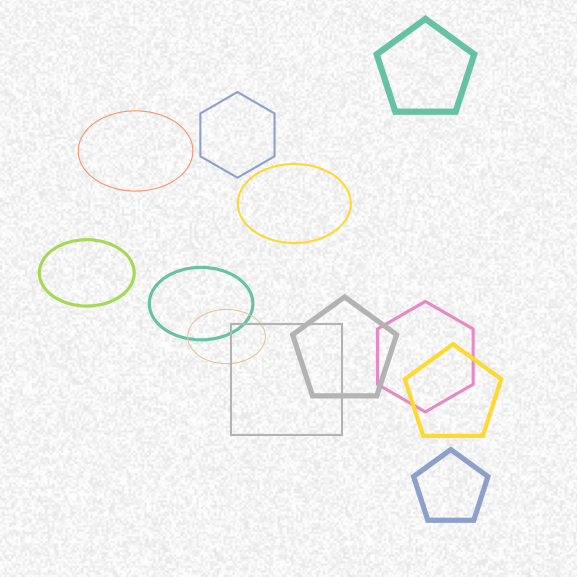[{"shape": "pentagon", "thickness": 3, "radius": 0.44, "center": [0.737, 0.878]}, {"shape": "oval", "thickness": 1.5, "radius": 0.45, "center": [0.348, 0.473]}, {"shape": "oval", "thickness": 0.5, "radius": 0.5, "center": [0.235, 0.738]}, {"shape": "pentagon", "thickness": 2.5, "radius": 0.34, "center": [0.781, 0.153]}, {"shape": "hexagon", "thickness": 1, "radius": 0.37, "center": [0.411, 0.766]}, {"shape": "hexagon", "thickness": 1.5, "radius": 0.48, "center": [0.737, 0.382]}, {"shape": "oval", "thickness": 1.5, "radius": 0.41, "center": [0.15, 0.527]}, {"shape": "pentagon", "thickness": 2, "radius": 0.44, "center": [0.784, 0.315]}, {"shape": "oval", "thickness": 1, "radius": 0.49, "center": [0.51, 0.647]}, {"shape": "oval", "thickness": 0.5, "radius": 0.34, "center": [0.392, 0.416]}, {"shape": "square", "thickness": 1, "radius": 0.48, "center": [0.496, 0.342]}, {"shape": "pentagon", "thickness": 2.5, "radius": 0.47, "center": [0.597, 0.39]}]